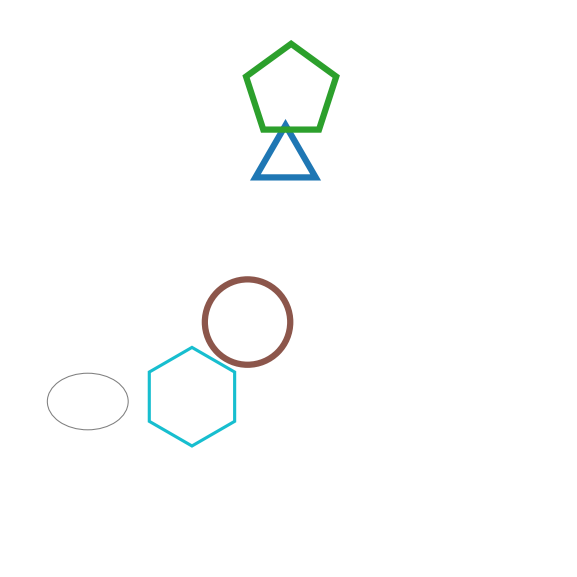[{"shape": "triangle", "thickness": 3, "radius": 0.3, "center": [0.494, 0.722]}, {"shape": "pentagon", "thickness": 3, "radius": 0.41, "center": [0.504, 0.841]}, {"shape": "circle", "thickness": 3, "radius": 0.37, "center": [0.429, 0.441]}, {"shape": "oval", "thickness": 0.5, "radius": 0.35, "center": [0.152, 0.304]}, {"shape": "hexagon", "thickness": 1.5, "radius": 0.43, "center": [0.332, 0.312]}]